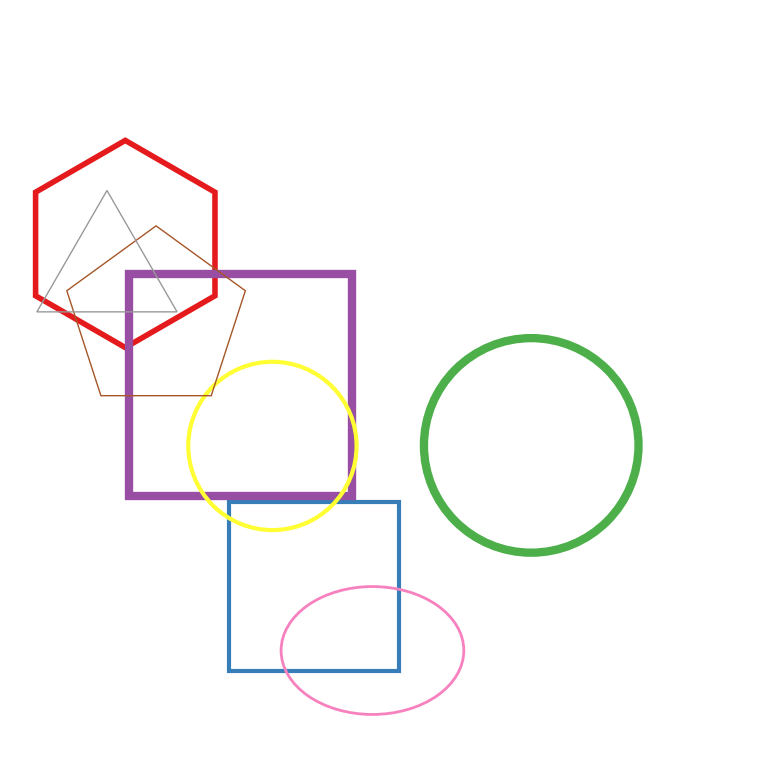[{"shape": "hexagon", "thickness": 2, "radius": 0.67, "center": [0.163, 0.683]}, {"shape": "square", "thickness": 1.5, "radius": 0.55, "center": [0.408, 0.238]}, {"shape": "circle", "thickness": 3, "radius": 0.7, "center": [0.69, 0.422]}, {"shape": "square", "thickness": 3, "radius": 0.72, "center": [0.312, 0.5]}, {"shape": "circle", "thickness": 1.5, "radius": 0.55, "center": [0.354, 0.421]}, {"shape": "pentagon", "thickness": 0.5, "radius": 0.61, "center": [0.203, 0.585]}, {"shape": "oval", "thickness": 1, "radius": 0.59, "center": [0.484, 0.155]}, {"shape": "triangle", "thickness": 0.5, "radius": 0.53, "center": [0.139, 0.648]}]